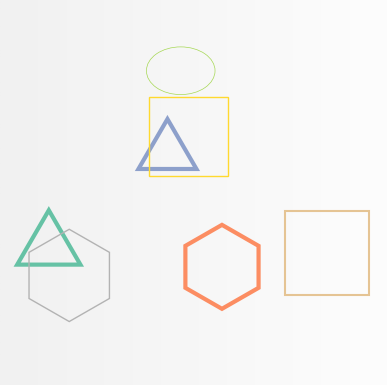[{"shape": "triangle", "thickness": 3, "radius": 0.47, "center": [0.126, 0.36]}, {"shape": "hexagon", "thickness": 3, "radius": 0.55, "center": [0.573, 0.307]}, {"shape": "triangle", "thickness": 3, "radius": 0.43, "center": [0.432, 0.604]}, {"shape": "oval", "thickness": 0.5, "radius": 0.44, "center": [0.466, 0.816]}, {"shape": "square", "thickness": 1, "radius": 0.51, "center": [0.485, 0.645]}, {"shape": "square", "thickness": 1.5, "radius": 0.54, "center": [0.845, 0.343]}, {"shape": "hexagon", "thickness": 1, "radius": 0.6, "center": [0.179, 0.285]}]